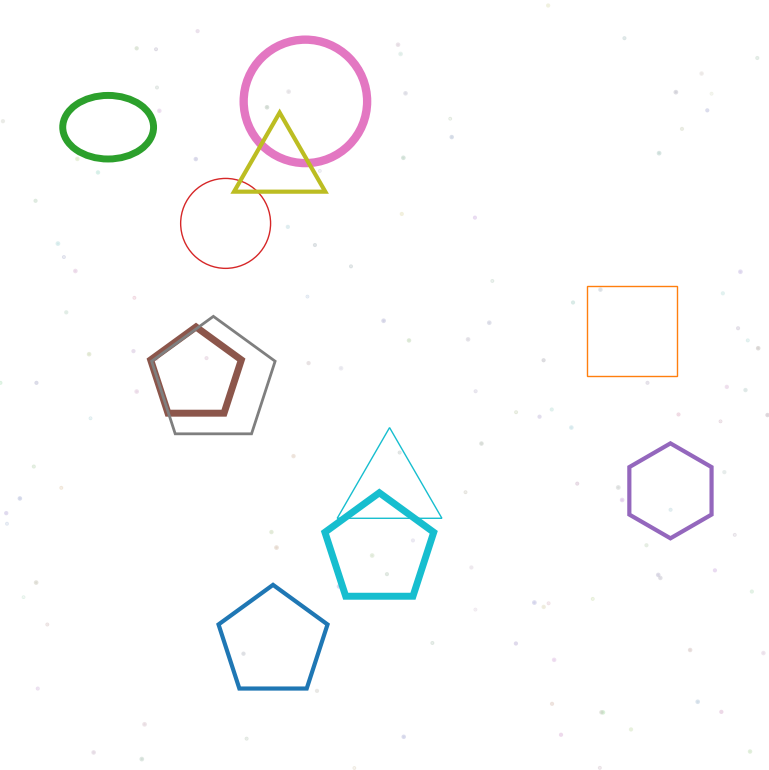[{"shape": "pentagon", "thickness": 1.5, "radius": 0.37, "center": [0.355, 0.166]}, {"shape": "square", "thickness": 0.5, "radius": 0.29, "center": [0.821, 0.571]}, {"shape": "oval", "thickness": 2.5, "radius": 0.29, "center": [0.14, 0.835]}, {"shape": "circle", "thickness": 0.5, "radius": 0.29, "center": [0.293, 0.71]}, {"shape": "hexagon", "thickness": 1.5, "radius": 0.31, "center": [0.871, 0.363]}, {"shape": "pentagon", "thickness": 2.5, "radius": 0.31, "center": [0.255, 0.513]}, {"shape": "circle", "thickness": 3, "radius": 0.4, "center": [0.397, 0.868]}, {"shape": "pentagon", "thickness": 1, "radius": 0.42, "center": [0.277, 0.505]}, {"shape": "triangle", "thickness": 1.5, "radius": 0.34, "center": [0.363, 0.785]}, {"shape": "triangle", "thickness": 0.5, "radius": 0.39, "center": [0.506, 0.366]}, {"shape": "pentagon", "thickness": 2.5, "radius": 0.37, "center": [0.493, 0.286]}]